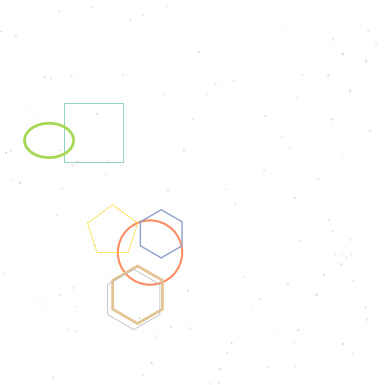[{"shape": "square", "thickness": 0.5, "radius": 0.38, "center": [0.244, 0.657]}, {"shape": "circle", "thickness": 1.5, "radius": 0.42, "center": [0.39, 0.344]}, {"shape": "hexagon", "thickness": 1, "radius": 0.31, "center": [0.419, 0.393]}, {"shape": "oval", "thickness": 2, "radius": 0.32, "center": [0.127, 0.635]}, {"shape": "pentagon", "thickness": 0.5, "radius": 0.34, "center": [0.293, 0.399]}, {"shape": "hexagon", "thickness": 2, "radius": 0.37, "center": [0.357, 0.234]}, {"shape": "hexagon", "thickness": 0.5, "radius": 0.39, "center": [0.347, 0.222]}]